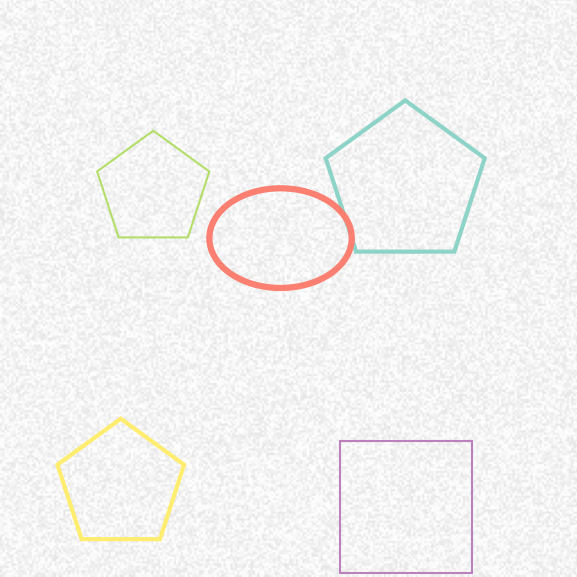[{"shape": "pentagon", "thickness": 2, "radius": 0.72, "center": [0.702, 0.681]}, {"shape": "oval", "thickness": 3, "radius": 0.62, "center": [0.486, 0.587]}, {"shape": "pentagon", "thickness": 1, "radius": 0.51, "center": [0.265, 0.671]}, {"shape": "square", "thickness": 1, "radius": 0.57, "center": [0.703, 0.121]}, {"shape": "pentagon", "thickness": 2, "radius": 0.58, "center": [0.209, 0.159]}]